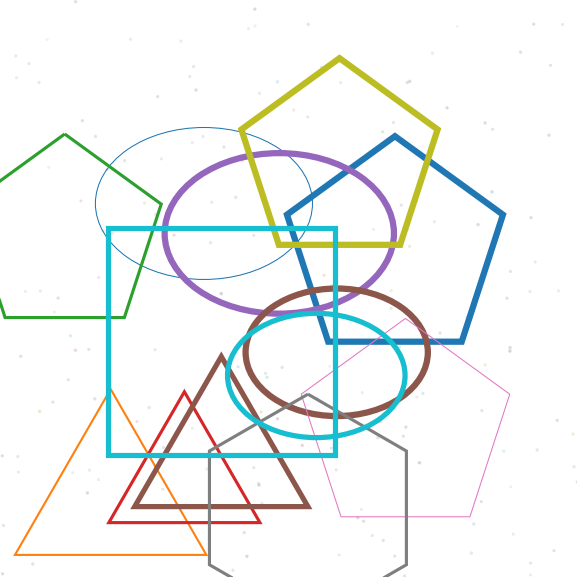[{"shape": "pentagon", "thickness": 3, "radius": 0.98, "center": [0.684, 0.567]}, {"shape": "oval", "thickness": 0.5, "radius": 0.94, "center": [0.353, 0.647]}, {"shape": "triangle", "thickness": 1, "radius": 0.96, "center": [0.192, 0.134]}, {"shape": "pentagon", "thickness": 1.5, "radius": 0.88, "center": [0.112, 0.591]}, {"shape": "triangle", "thickness": 1.5, "radius": 0.76, "center": [0.319, 0.17]}, {"shape": "oval", "thickness": 3, "radius": 0.99, "center": [0.484, 0.595]}, {"shape": "triangle", "thickness": 2.5, "radius": 0.87, "center": [0.383, 0.208]}, {"shape": "oval", "thickness": 3, "radius": 0.79, "center": [0.583, 0.389]}, {"shape": "pentagon", "thickness": 0.5, "radius": 0.95, "center": [0.702, 0.258]}, {"shape": "hexagon", "thickness": 1.5, "radius": 0.98, "center": [0.533, 0.12]}, {"shape": "pentagon", "thickness": 3, "radius": 0.89, "center": [0.588, 0.72]}, {"shape": "square", "thickness": 2.5, "radius": 0.98, "center": [0.383, 0.408]}, {"shape": "oval", "thickness": 2.5, "radius": 0.77, "center": [0.548, 0.349]}]